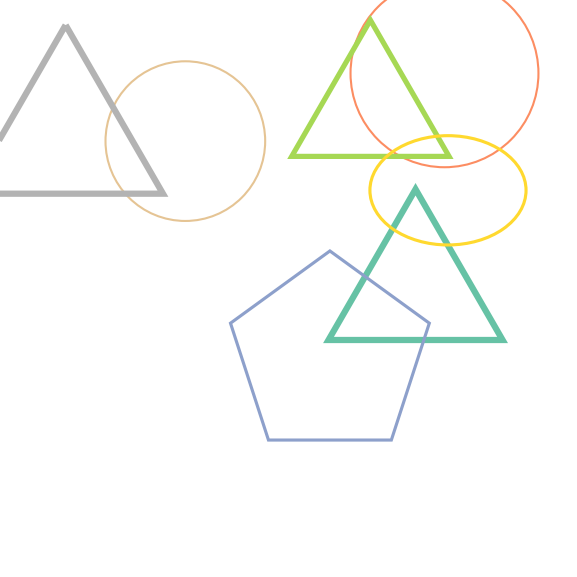[{"shape": "triangle", "thickness": 3, "radius": 0.87, "center": [0.72, 0.497]}, {"shape": "circle", "thickness": 1, "radius": 0.81, "center": [0.77, 0.872]}, {"shape": "pentagon", "thickness": 1.5, "radius": 0.9, "center": [0.571, 0.384]}, {"shape": "triangle", "thickness": 2.5, "radius": 0.79, "center": [0.641, 0.807]}, {"shape": "oval", "thickness": 1.5, "radius": 0.68, "center": [0.776, 0.67]}, {"shape": "circle", "thickness": 1, "radius": 0.69, "center": [0.321, 0.755]}, {"shape": "triangle", "thickness": 3, "radius": 0.97, "center": [0.114, 0.761]}]